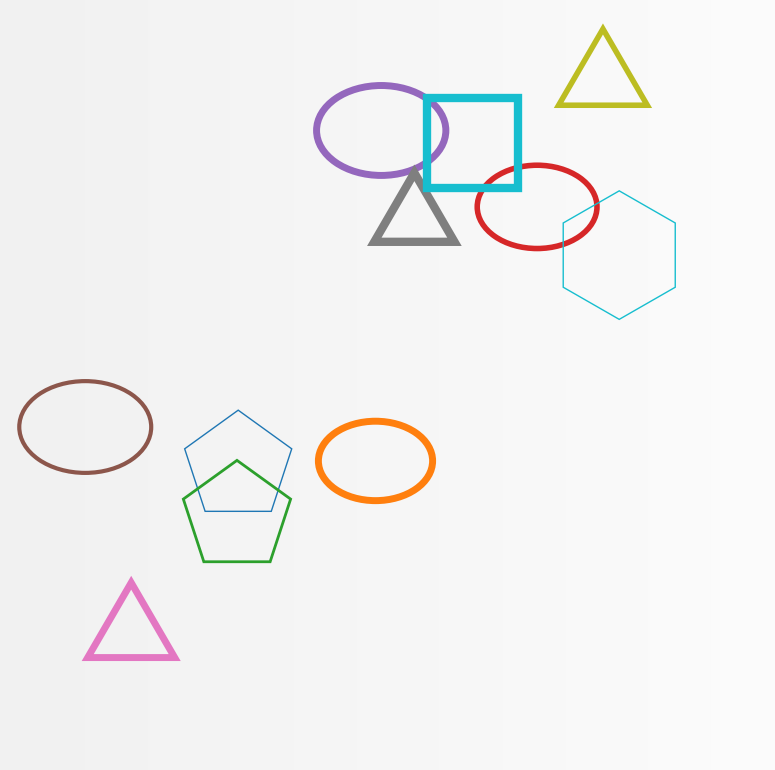[{"shape": "pentagon", "thickness": 0.5, "radius": 0.36, "center": [0.307, 0.395]}, {"shape": "oval", "thickness": 2.5, "radius": 0.37, "center": [0.485, 0.401]}, {"shape": "pentagon", "thickness": 1, "radius": 0.36, "center": [0.306, 0.329]}, {"shape": "oval", "thickness": 2, "radius": 0.39, "center": [0.693, 0.731]}, {"shape": "oval", "thickness": 2.5, "radius": 0.42, "center": [0.492, 0.831]}, {"shape": "oval", "thickness": 1.5, "radius": 0.43, "center": [0.11, 0.445]}, {"shape": "triangle", "thickness": 2.5, "radius": 0.32, "center": [0.169, 0.178]}, {"shape": "triangle", "thickness": 3, "radius": 0.3, "center": [0.535, 0.716]}, {"shape": "triangle", "thickness": 2, "radius": 0.33, "center": [0.778, 0.896]}, {"shape": "hexagon", "thickness": 0.5, "radius": 0.42, "center": [0.799, 0.669]}, {"shape": "square", "thickness": 3, "radius": 0.29, "center": [0.61, 0.814]}]